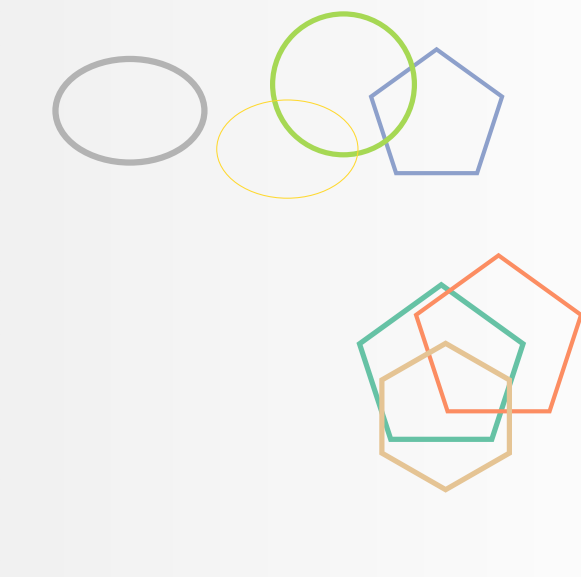[{"shape": "pentagon", "thickness": 2.5, "radius": 0.74, "center": [0.759, 0.358]}, {"shape": "pentagon", "thickness": 2, "radius": 0.75, "center": [0.858, 0.408]}, {"shape": "pentagon", "thickness": 2, "radius": 0.59, "center": [0.751, 0.795]}, {"shape": "circle", "thickness": 2.5, "radius": 0.61, "center": [0.591, 0.853]}, {"shape": "oval", "thickness": 0.5, "radius": 0.61, "center": [0.494, 0.741]}, {"shape": "hexagon", "thickness": 2.5, "radius": 0.63, "center": [0.767, 0.278]}, {"shape": "oval", "thickness": 3, "radius": 0.64, "center": [0.224, 0.807]}]